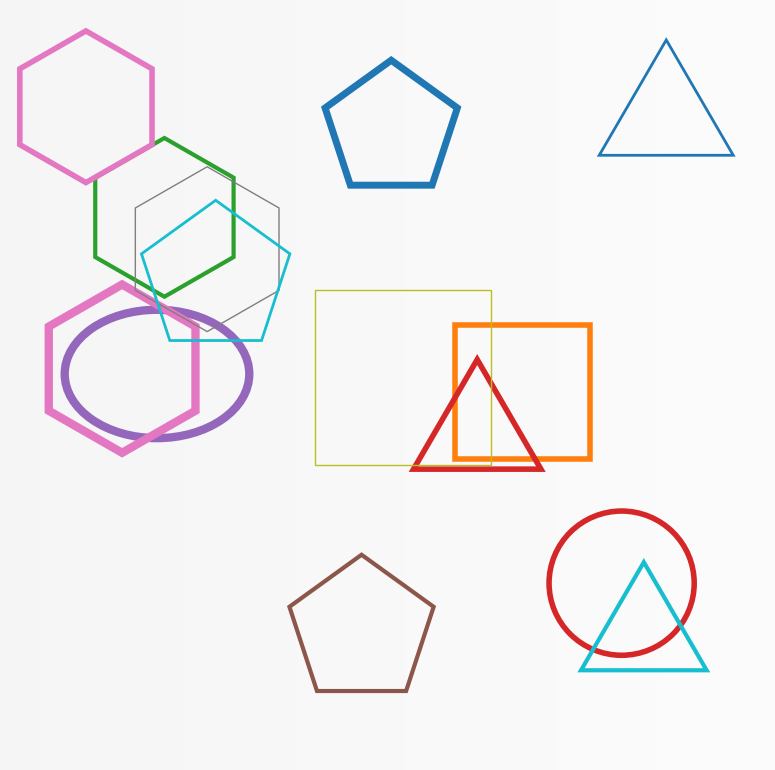[{"shape": "pentagon", "thickness": 2.5, "radius": 0.45, "center": [0.505, 0.832]}, {"shape": "triangle", "thickness": 1, "radius": 0.5, "center": [0.86, 0.848]}, {"shape": "square", "thickness": 2, "radius": 0.43, "center": [0.674, 0.491]}, {"shape": "hexagon", "thickness": 1.5, "radius": 0.52, "center": [0.212, 0.718]}, {"shape": "triangle", "thickness": 2, "radius": 0.47, "center": [0.616, 0.438]}, {"shape": "circle", "thickness": 2, "radius": 0.47, "center": [0.802, 0.243]}, {"shape": "oval", "thickness": 3, "radius": 0.6, "center": [0.203, 0.514]}, {"shape": "pentagon", "thickness": 1.5, "radius": 0.49, "center": [0.467, 0.182]}, {"shape": "hexagon", "thickness": 2, "radius": 0.49, "center": [0.111, 0.861]}, {"shape": "hexagon", "thickness": 3, "radius": 0.55, "center": [0.158, 0.521]}, {"shape": "hexagon", "thickness": 0.5, "radius": 0.54, "center": [0.267, 0.676]}, {"shape": "square", "thickness": 0.5, "radius": 0.57, "center": [0.52, 0.51]}, {"shape": "pentagon", "thickness": 1, "radius": 0.5, "center": [0.278, 0.639]}, {"shape": "triangle", "thickness": 1.5, "radius": 0.47, "center": [0.831, 0.176]}]